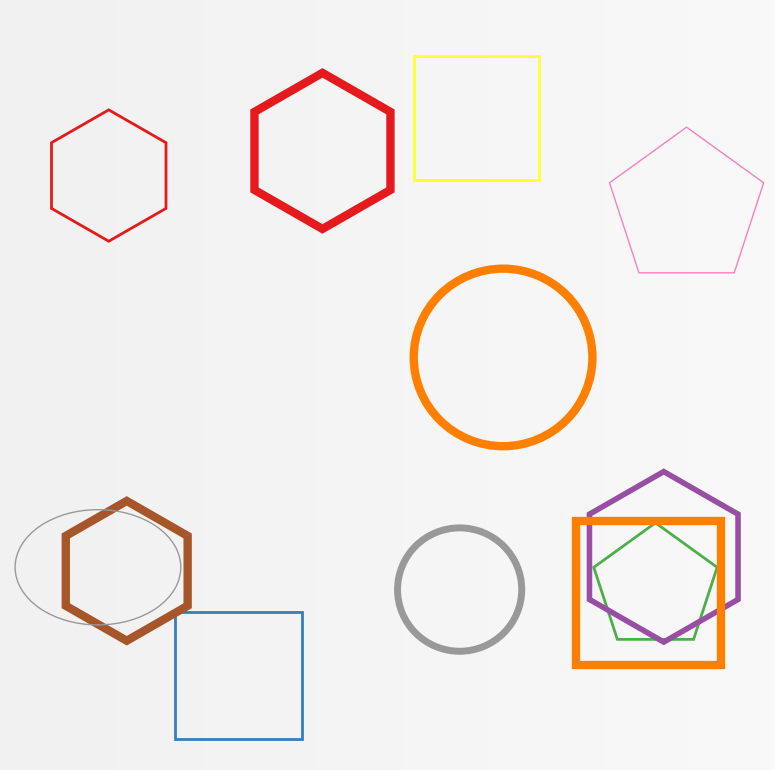[{"shape": "hexagon", "thickness": 3, "radius": 0.51, "center": [0.416, 0.804]}, {"shape": "hexagon", "thickness": 1, "radius": 0.43, "center": [0.14, 0.772]}, {"shape": "square", "thickness": 1, "radius": 0.41, "center": [0.308, 0.123]}, {"shape": "pentagon", "thickness": 1, "radius": 0.42, "center": [0.846, 0.237]}, {"shape": "hexagon", "thickness": 2, "radius": 0.55, "center": [0.856, 0.277]}, {"shape": "circle", "thickness": 3, "radius": 0.58, "center": [0.649, 0.536]}, {"shape": "square", "thickness": 3, "radius": 0.47, "center": [0.837, 0.23]}, {"shape": "square", "thickness": 1, "radius": 0.4, "center": [0.615, 0.847]}, {"shape": "hexagon", "thickness": 3, "radius": 0.45, "center": [0.164, 0.259]}, {"shape": "pentagon", "thickness": 0.5, "radius": 0.52, "center": [0.886, 0.73]}, {"shape": "circle", "thickness": 2.5, "radius": 0.4, "center": [0.593, 0.234]}, {"shape": "oval", "thickness": 0.5, "radius": 0.53, "center": [0.126, 0.263]}]